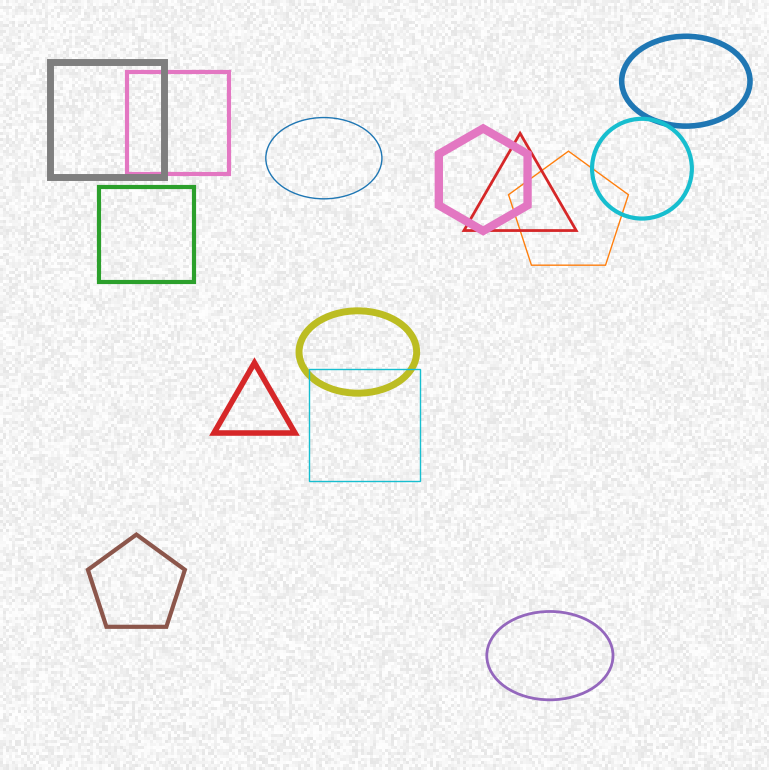[{"shape": "oval", "thickness": 2, "radius": 0.42, "center": [0.891, 0.895]}, {"shape": "oval", "thickness": 0.5, "radius": 0.38, "center": [0.421, 0.795]}, {"shape": "pentagon", "thickness": 0.5, "radius": 0.41, "center": [0.738, 0.722]}, {"shape": "square", "thickness": 1.5, "radius": 0.31, "center": [0.19, 0.695]}, {"shape": "triangle", "thickness": 2, "radius": 0.3, "center": [0.33, 0.468]}, {"shape": "triangle", "thickness": 1, "radius": 0.42, "center": [0.675, 0.743]}, {"shape": "oval", "thickness": 1, "radius": 0.41, "center": [0.714, 0.148]}, {"shape": "pentagon", "thickness": 1.5, "radius": 0.33, "center": [0.177, 0.24]}, {"shape": "square", "thickness": 1.5, "radius": 0.33, "center": [0.231, 0.841]}, {"shape": "hexagon", "thickness": 3, "radius": 0.33, "center": [0.628, 0.767]}, {"shape": "square", "thickness": 2.5, "radius": 0.37, "center": [0.139, 0.845]}, {"shape": "oval", "thickness": 2.5, "radius": 0.38, "center": [0.465, 0.543]}, {"shape": "square", "thickness": 0.5, "radius": 0.36, "center": [0.474, 0.448]}, {"shape": "circle", "thickness": 1.5, "radius": 0.32, "center": [0.834, 0.781]}]